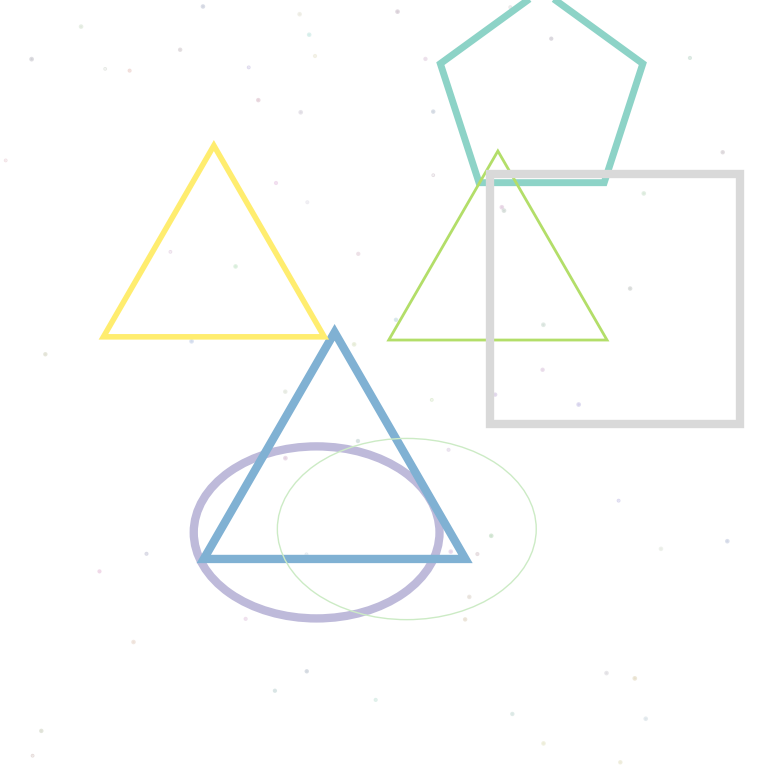[{"shape": "pentagon", "thickness": 2.5, "radius": 0.69, "center": [0.703, 0.875]}, {"shape": "oval", "thickness": 3, "radius": 0.8, "center": [0.411, 0.309]}, {"shape": "triangle", "thickness": 3, "radius": 0.98, "center": [0.435, 0.372]}, {"shape": "triangle", "thickness": 1, "radius": 0.82, "center": [0.647, 0.64]}, {"shape": "square", "thickness": 3, "radius": 0.81, "center": [0.799, 0.612]}, {"shape": "oval", "thickness": 0.5, "radius": 0.84, "center": [0.528, 0.313]}, {"shape": "triangle", "thickness": 2, "radius": 0.83, "center": [0.278, 0.645]}]